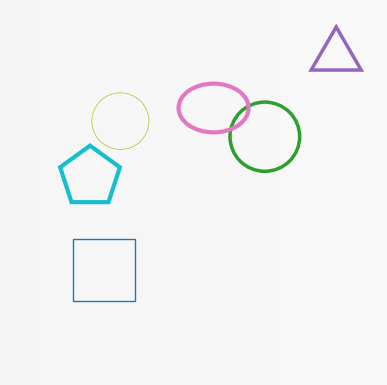[{"shape": "square", "thickness": 1, "radius": 0.4, "center": [0.268, 0.299]}, {"shape": "circle", "thickness": 2.5, "radius": 0.45, "center": [0.683, 0.645]}, {"shape": "triangle", "thickness": 2.5, "radius": 0.37, "center": [0.868, 0.855]}, {"shape": "oval", "thickness": 3, "radius": 0.45, "center": [0.551, 0.719]}, {"shape": "circle", "thickness": 0.5, "radius": 0.37, "center": [0.311, 0.685]}, {"shape": "pentagon", "thickness": 3, "radius": 0.41, "center": [0.232, 0.541]}]